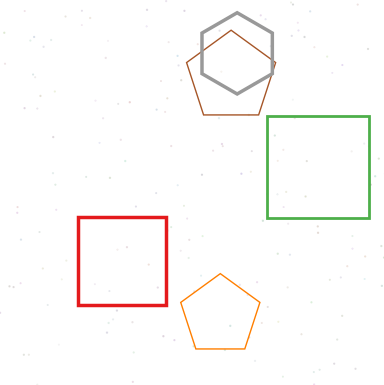[{"shape": "square", "thickness": 2.5, "radius": 0.57, "center": [0.316, 0.322]}, {"shape": "square", "thickness": 2, "radius": 0.66, "center": [0.826, 0.567]}, {"shape": "pentagon", "thickness": 1, "radius": 0.54, "center": [0.572, 0.181]}, {"shape": "pentagon", "thickness": 1, "radius": 0.61, "center": [0.6, 0.8]}, {"shape": "hexagon", "thickness": 2.5, "radius": 0.53, "center": [0.616, 0.861]}]